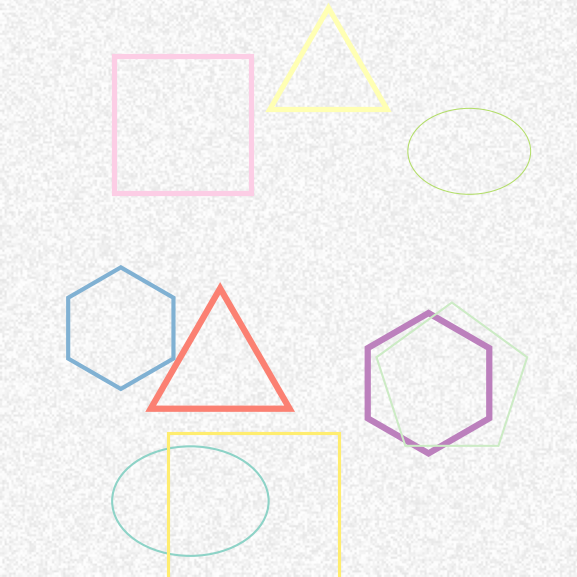[{"shape": "oval", "thickness": 1, "radius": 0.68, "center": [0.33, 0.131]}, {"shape": "triangle", "thickness": 2.5, "radius": 0.59, "center": [0.569, 0.868]}, {"shape": "triangle", "thickness": 3, "radius": 0.69, "center": [0.381, 0.361]}, {"shape": "hexagon", "thickness": 2, "radius": 0.53, "center": [0.209, 0.431]}, {"shape": "oval", "thickness": 0.5, "radius": 0.53, "center": [0.813, 0.737]}, {"shape": "square", "thickness": 2.5, "radius": 0.59, "center": [0.317, 0.783]}, {"shape": "hexagon", "thickness": 3, "radius": 0.61, "center": [0.742, 0.336]}, {"shape": "pentagon", "thickness": 1, "radius": 0.69, "center": [0.782, 0.338]}, {"shape": "square", "thickness": 1.5, "radius": 0.74, "center": [0.439, 0.101]}]